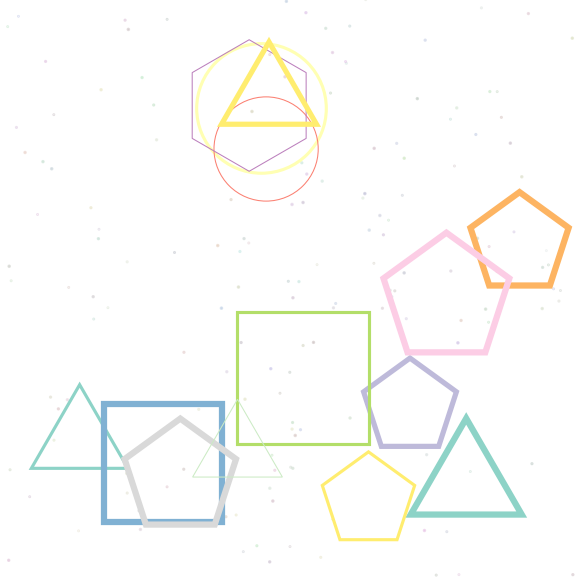[{"shape": "triangle", "thickness": 3, "radius": 0.55, "center": [0.807, 0.164]}, {"shape": "triangle", "thickness": 1.5, "radius": 0.48, "center": [0.138, 0.236]}, {"shape": "circle", "thickness": 1.5, "radius": 0.56, "center": [0.453, 0.811]}, {"shape": "pentagon", "thickness": 2.5, "radius": 0.42, "center": [0.71, 0.295]}, {"shape": "circle", "thickness": 0.5, "radius": 0.45, "center": [0.461, 0.741]}, {"shape": "square", "thickness": 3, "radius": 0.51, "center": [0.282, 0.197]}, {"shape": "pentagon", "thickness": 3, "radius": 0.45, "center": [0.9, 0.577]}, {"shape": "square", "thickness": 1.5, "radius": 0.57, "center": [0.524, 0.345]}, {"shape": "pentagon", "thickness": 3, "radius": 0.57, "center": [0.773, 0.482]}, {"shape": "pentagon", "thickness": 3, "radius": 0.51, "center": [0.312, 0.173]}, {"shape": "hexagon", "thickness": 0.5, "radius": 0.57, "center": [0.431, 0.816]}, {"shape": "triangle", "thickness": 0.5, "radius": 0.45, "center": [0.411, 0.218]}, {"shape": "triangle", "thickness": 2.5, "radius": 0.47, "center": [0.466, 0.831]}, {"shape": "pentagon", "thickness": 1.5, "radius": 0.42, "center": [0.638, 0.133]}]